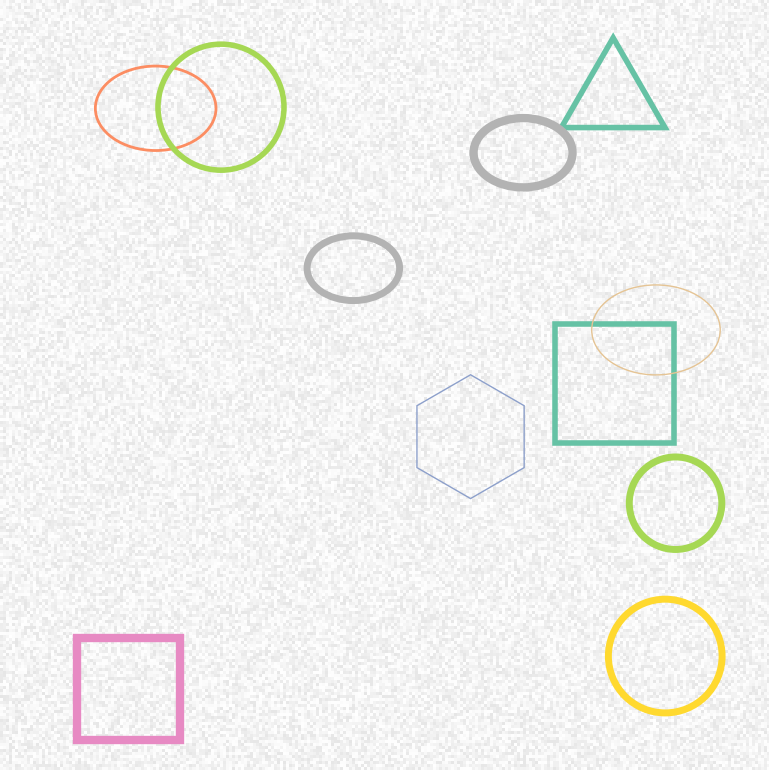[{"shape": "square", "thickness": 2, "radius": 0.39, "center": [0.798, 0.502]}, {"shape": "triangle", "thickness": 2, "radius": 0.39, "center": [0.796, 0.873]}, {"shape": "oval", "thickness": 1, "radius": 0.39, "center": [0.202, 0.859]}, {"shape": "hexagon", "thickness": 0.5, "radius": 0.4, "center": [0.611, 0.433]}, {"shape": "square", "thickness": 3, "radius": 0.33, "center": [0.167, 0.105]}, {"shape": "circle", "thickness": 2, "radius": 0.41, "center": [0.287, 0.861]}, {"shape": "circle", "thickness": 2.5, "radius": 0.3, "center": [0.877, 0.346]}, {"shape": "circle", "thickness": 2.5, "radius": 0.37, "center": [0.864, 0.148]}, {"shape": "oval", "thickness": 0.5, "radius": 0.42, "center": [0.852, 0.572]}, {"shape": "oval", "thickness": 2.5, "radius": 0.3, "center": [0.459, 0.652]}, {"shape": "oval", "thickness": 3, "radius": 0.32, "center": [0.679, 0.802]}]